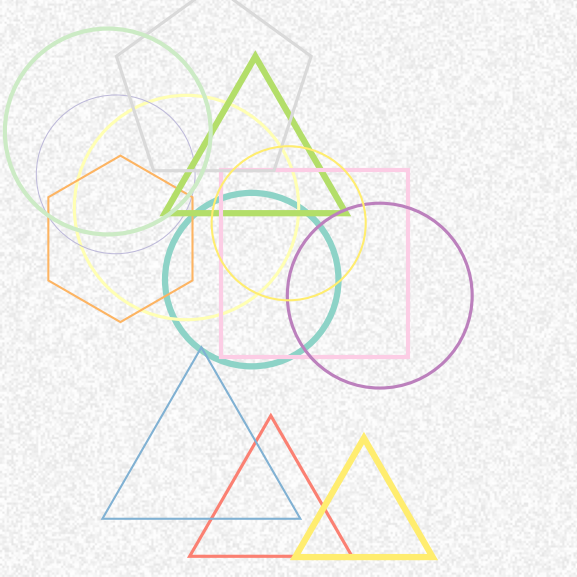[{"shape": "circle", "thickness": 3, "radius": 0.75, "center": [0.436, 0.515]}, {"shape": "circle", "thickness": 1.5, "radius": 0.97, "center": [0.323, 0.64]}, {"shape": "circle", "thickness": 0.5, "radius": 0.69, "center": [0.2, 0.697]}, {"shape": "triangle", "thickness": 1.5, "radius": 0.81, "center": [0.469, 0.117]}, {"shape": "triangle", "thickness": 1, "radius": 0.99, "center": [0.349, 0.2]}, {"shape": "hexagon", "thickness": 1, "radius": 0.72, "center": [0.209, 0.586]}, {"shape": "triangle", "thickness": 3, "radius": 0.9, "center": [0.442, 0.72]}, {"shape": "square", "thickness": 2, "radius": 0.81, "center": [0.544, 0.543]}, {"shape": "pentagon", "thickness": 1.5, "radius": 0.89, "center": [0.37, 0.847]}, {"shape": "circle", "thickness": 1.5, "radius": 0.8, "center": [0.658, 0.487]}, {"shape": "circle", "thickness": 2, "radius": 0.89, "center": [0.187, 0.771]}, {"shape": "circle", "thickness": 1, "radius": 0.67, "center": [0.5, 0.613]}, {"shape": "triangle", "thickness": 3, "radius": 0.69, "center": [0.63, 0.103]}]